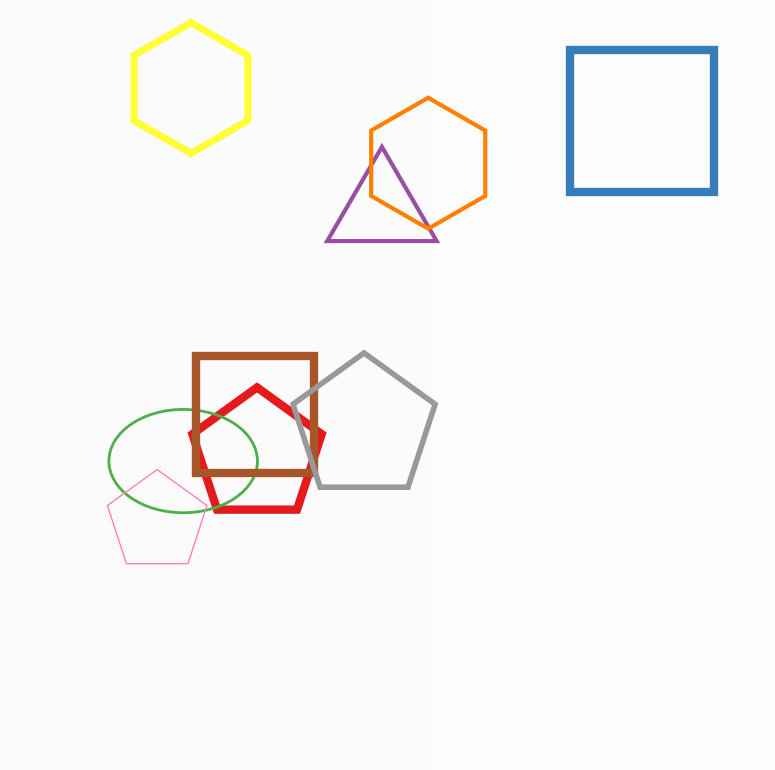[{"shape": "pentagon", "thickness": 3, "radius": 0.44, "center": [0.332, 0.409]}, {"shape": "square", "thickness": 3, "radius": 0.46, "center": [0.829, 0.843]}, {"shape": "oval", "thickness": 1, "radius": 0.48, "center": [0.236, 0.401]}, {"shape": "triangle", "thickness": 1.5, "radius": 0.41, "center": [0.493, 0.728]}, {"shape": "hexagon", "thickness": 1.5, "radius": 0.42, "center": [0.553, 0.788]}, {"shape": "hexagon", "thickness": 2.5, "radius": 0.42, "center": [0.246, 0.886]}, {"shape": "square", "thickness": 3, "radius": 0.38, "center": [0.329, 0.461]}, {"shape": "pentagon", "thickness": 0.5, "radius": 0.34, "center": [0.203, 0.323]}, {"shape": "pentagon", "thickness": 2, "radius": 0.48, "center": [0.47, 0.445]}]